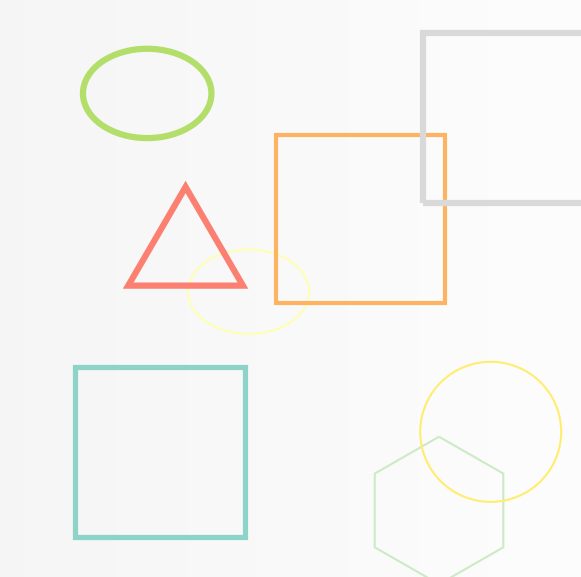[{"shape": "square", "thickness": 2.5, "radius": 0.73, "center": [0.275, 0.216]}, {"shape": "oval", "thickness": 1, "radius": 0.52, "center": [0.428, 0.494]}, {"shape": "triangle", "thickness": 3, "radius": 0.57, "center": [0.319, 0.562]}, {"shape": "square", "thickness": 2, "radius": 0.73, "center": [0.62, 0.62]}, {"shape": "oval", "thickness": 3, "radius": 0.55, "center": [0.253, 0.837]}, {"shape": "square", "thickness": 3, "radius": 0.74, "center": [0.875, 0.795]}, {"shape": "hexagon", "thickness": 1, "radius": 0.64, "center": [0.755, 0.115]}, {"shape": "circle", "thickness": 1, "radius": 0.61, "center": [0.844, 0.251]}]